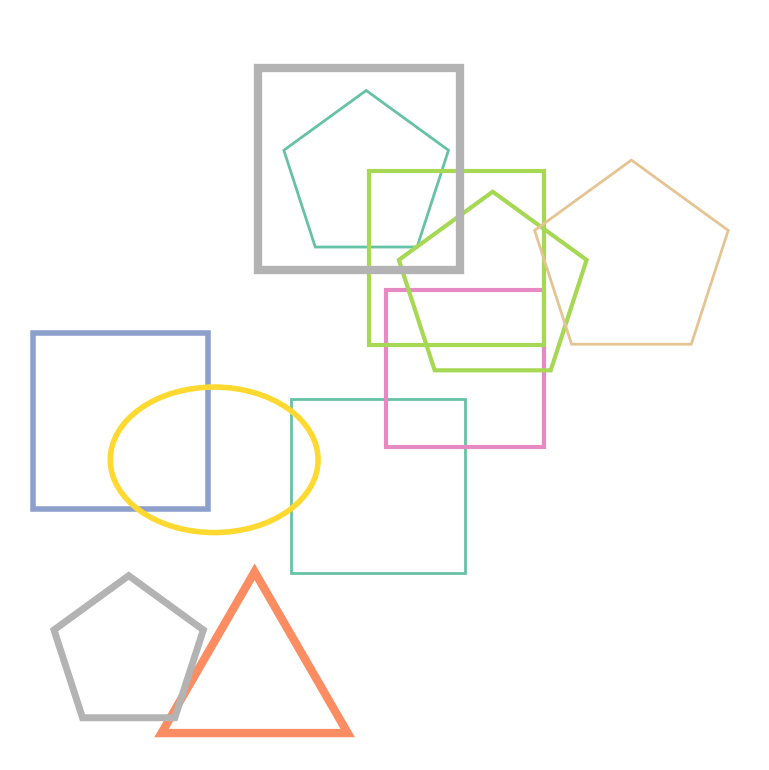[{"shape": "square", "thickness": 1, "radius": 0.57, "center": [0.491, 0.368]}, {"shape": "pentagon", "thickness": 1, "radius": 0.56, "center": [0.476, 0.77]}, {"shape": "triangle", "thickness": 3, "radius": 0.7, "center": [0.331, 0.118]}, {"shape": "square", "thickness": 2, "radius": 0.57, "center": [0.156, 0.453]}, {"shape": "square", "thickness": 1.5, "radius": 0.51, "center": [0.604, 0.522]}, {"shape": "square", "thickness": 1.5, "radius": 0.57, "center": [0.593, 0.665]}, {"shape": "pentagon", "thickness": 1.5, "radius": 0.64, "center": [0.64, 0.623]}, {"shape": "oval", "thickness": 2, "radius": 0.67, "center": [0.278, 0.403]}, {"shape": "pentagon", "thickness": 1, "radius": 0.66, "center": [0.82, 0.66]}, {"shape": "pentagon", "thickness": 2.5, "radius": 0.51, "center": [0.167, 0.15]}, {"shape": "square", "thickness": 3, "radius": 0.66, "center": [0.466, 0.781]}]